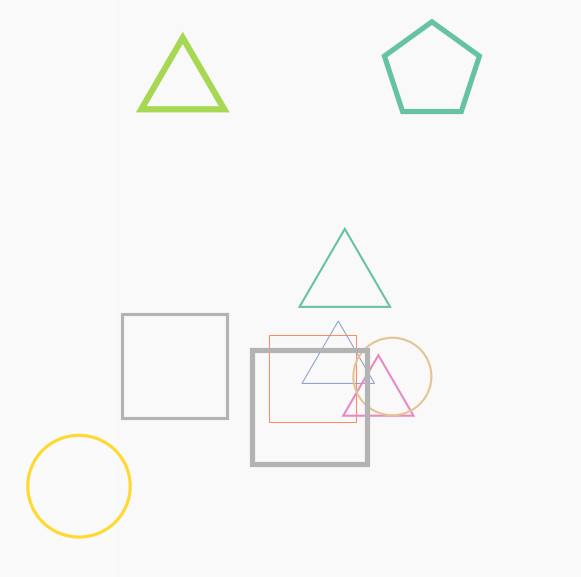[{"shape": "triangle", "thickness": 1, "radius": 0.45, "center": [0.593, 0.513]}, {"shape": "pentagon", "thickness": 2.5, "radius": 0.43, "center": [0.743, 0.876]}, {"shape": "square", "thickness": 0.5, "radius": 0.37, "center": [0.538, 0.344]}, {"shape": "triangle", "thickness": 0.5, "radius": 0.36, "center": [0.582, 0.371]}, {"shape": "triangle", "thickness": 1, "radius": 0.35, "center": [0.651, 0.314]}, {"shape": "triangle", "thickness": 3, "radius": 0.41, "center": [0.314, 0.851]}, {"shape": "circle", "thickness": 1.5, "radius": 0.44, "center": [0.136, 0.157]}, {"shape": "circle", "thickness": 1, "radius": 0.34, "center": [0.675, 0.347]}, {"shape": "square", "thickness": 2.5, "radius": 0.49, "center": [0.533, 0.294]}, {"shape": "square", "thickness": 1.5, "radius": 0.45, "center": [0.3, 0.365]}]